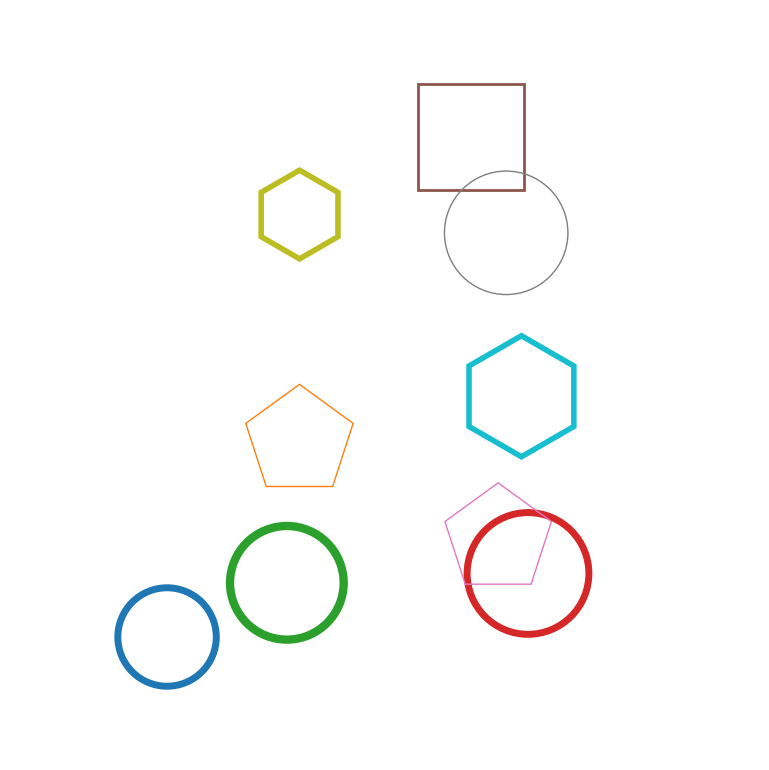[{"shape": "circle", "thickness": 2.5, "radius": 0.32, "center": [0.217, 0.173]}, {"shape": "pentagon", "thickness": 0.5, "radius": 0.37, "center": [0.389, 0.427]}, {"shape": "circle", "thickness": 3, "radius": 0.37, "center": [0.373, 0.243]}, {"shape": "circle", "thickness": 2.5, "radius": 0.4, "center": [0.686, 0.255]}, {"shape": "square", "thickness": 1, "radius": 0.34, "center": [0.612, 0.822]}, {"shape": "pentagon", "thickness": 0.5, "radius": 0.36, "center": [0.647, 0.3]}, {"shape": "circle", "thickness": 0.5, "radius": 0.4, "center": [0.657, 0.698]}, {"shape": "hexagon", "thickness": 2, "radius": 0.29, "center": [0.389, 0.721]}, {"shape": "hexagon", "thickness": 2, "radius": 0.39, "center": [0.677, 0.485]}]